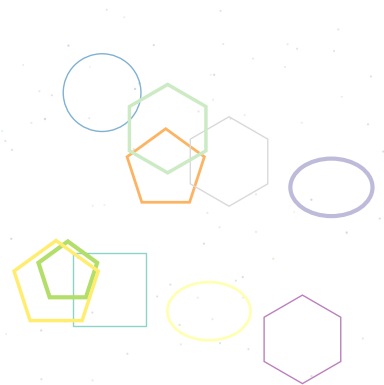[{"shape": "square", "thickness": 1, "radius": 0.47, "center": [0.285, 0.248]}, {"shape": "oval", "thickness": 2, "radius": 0.54, "center": [0.543, 0.192]}, {"shape": "oval", "thickness": 3, "radius": 0.53, "center": [0.861, 0.513]}, {"shape": "circle", "thickness": 1, "radius": 0.5, "center": [0.265, 0.759]}, {"shape": "pentagon", "thickness": 2, "radius": 0.53, "center": [0.43, 0.56]}, {"shape": "pentagon", "thickness": 3, "radius": 0.4, "center": [0.176, 0.293]}, {"shape": "hexagon", "thickness": 1, "radius": 0.58, "center": [0.595, 0.581]}, {"shape": "hexagon", "thickness": 1, "radius": 0.57, "center": [0.786, 0.119]}, {"shape": "hexagon", "thickness": 2.5, "radius": 0.57, "center": [0.435, 0.666]}, {"shape": "pentagon", "thickness": 2.5, "radius": 0.57, "center": [0.146, 0.26]}]